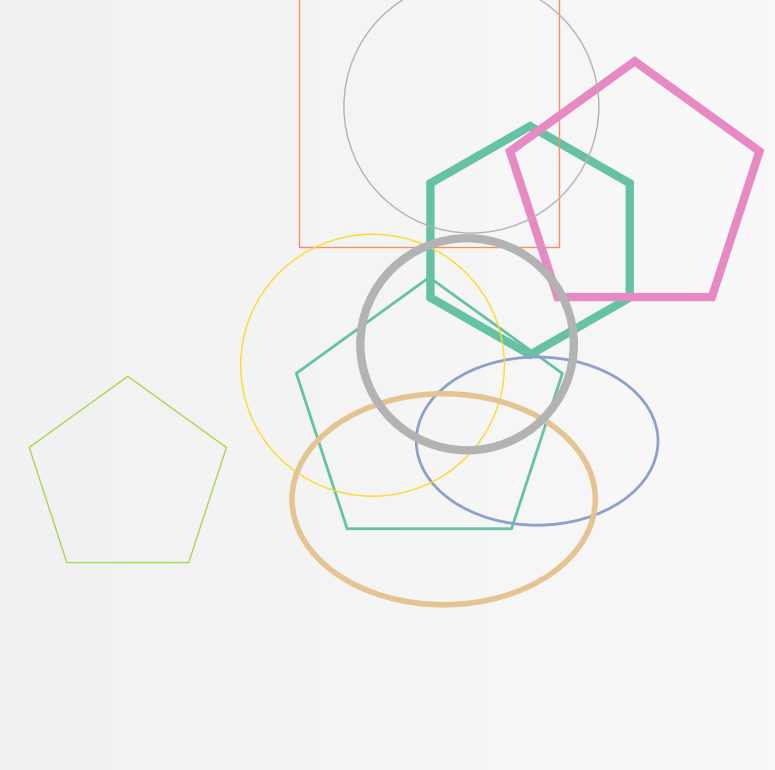[{"shape": "pentagon", "thickness": 1, "radius": 0.9, "center": [0.554, 0.459]}, {"shape": "hexagon", "thickness": 3, "radius": 0.74, "center": [0.684, 0.688]}, {"shape": "square", "thickness": 0.5, "radius": 0.84, "center": [0.554, 0.847]}, {"shape": "oval", "thickness": 1, "radius": 0.78, "center": [0.693, 0.427]}, {"shape": "pentagon", "thickness": 3, "radius": 0.85, "center": [0.819, 0.751]}, {"shape": "pentagon", "thickness": 0.5, "radius": 0.67, "center": [0.165, 0.378]}, {"shape": "circle", "thickness": 0.5, "radius": 0.85, "center": [0.481, 0.526]}, {"shape": "oval", "thickness": 2, "radius": 0.98, "center": [0.572, 0.352]}, {"shape": "circle", "thickness": 3, "radius": 0.69, "center": [0.603, 0.553]}, {"shape": "circle", "thickness": 0.5, "radius": 0.82, "center": [0.608, 0.862]}]